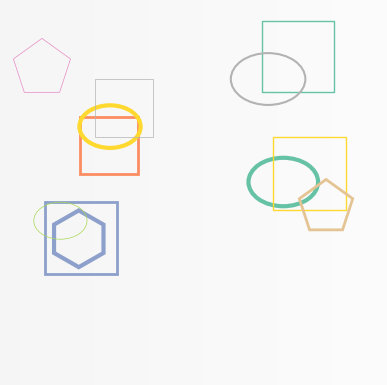[{"shape": "square", "thickness": 1, "radius": 0.46, "center": [0.77, 0.852]}, {"shape": "oval", "thickness": 3, "radius": 0.45, "center": [0.731, 0.527]}, {"shape": "square", "thickness": 2, "radius": 0.37, "center": [0.281, 0.622]}, {"shape": "square", "thickness": 2, "radius": 0.46, "center": [0.208, 0.382]}, {"shape": "hexagon", "thickness": 3, "radius": 0.37, "center": [0.203, 0.38]}, {"shape": "pentagon", "thickness": 0.5, "radius": 0.39, "center": [0.108, 0.823]}, {"shape": "oval", "thickness": 0.5, "radius": 0.34, "center": [0.156, 0.427]}, {"shape": "square", "thickness": 1, "radius": 0.47, "center": [0.799, 0.549]}, {"shape": "oval", "thickness": 3, "radius": 0.4, "center": [0.284, 0.671]}, {"shape": "pentagon", "thickness": 2, "radius": 0.36, "center": [0.841, 0.462]}, {"shape": "square", "thickness": 0.5, "radius": 0.37, "center": [0.319, 0.719]}, {"shape": "oval", "thickness": 1.5, "radius": 0.48, "center": [0.692, 0.795]}]